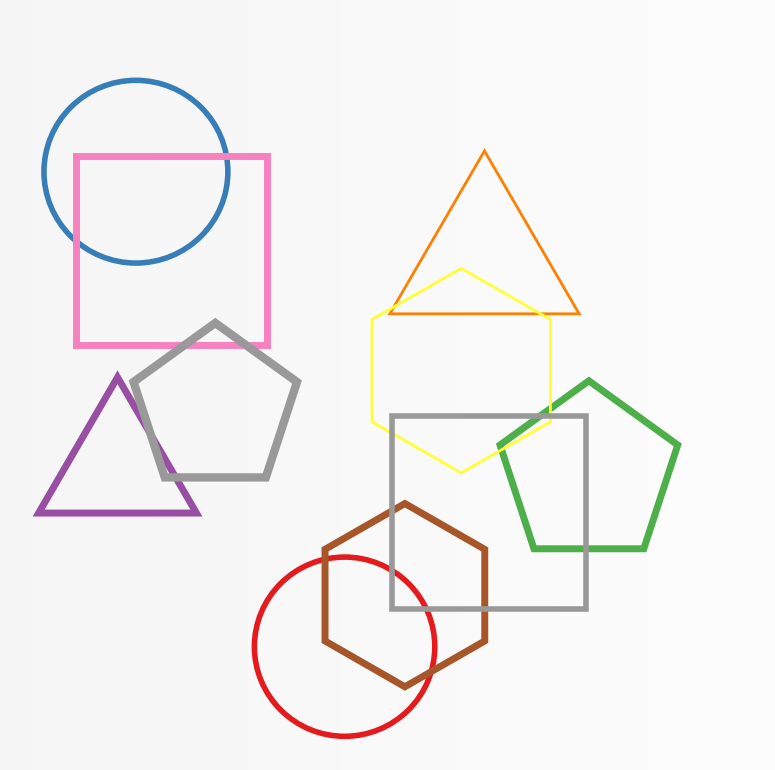[{"shape": "circle", "thickness": 2, "radius": 0.58, "center": [0.445, 0.16]}, {"shape": "circle", "thickness": 2, "radius": 0.59, "center": [0.175, 0.777]}, {"shape": "pentagon", "thickness": 2.5, "radius": 0.6, "center": [0.76, 0.385]}, {"shape": "triangle", "thickness": 2.5, "radius": 0.59, "center": [0.152, 0.392]}, {"shape": "triangle", "thickness": 1, "radius": 0.71, "center": [0.625, 0.663]}, {"shape": "hexagon", "thickness": 1, "radius": 0.66, "center": [0.595, 0.519]}, {"shape": "hexagon", "thickness": 2.5, "radius": 0.59, "center": [0.522, 0.227]}, {"shape": "square", "thickness": 2.5, "radius": 0.61, "center": [0.221, 0.674]}, {"shape": "pentagon", "thickness": 3, "radius": 0.55, "center": [0.278, 0.47]}, {"shape": "square", "thickness": 2, "radius": 0.62, "center": [0.631, 0.335]}]